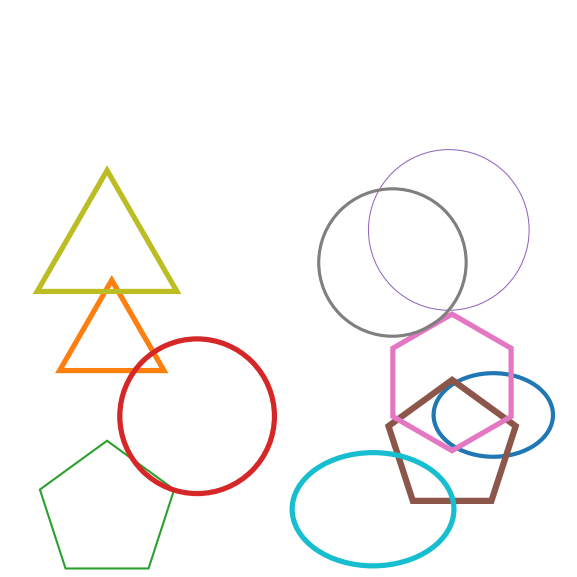[{"shape": "oval", "thickness": 2, "radius": 0.52, "center": [0.854, 0.281]}, {"shape": "triangle", "thickness": 2.5, "radius": 0.52, "center": [0.194, 0.41]}, {"shape": "pentagon", "thickness": 1, "radius": 0.61, "center": [0.185, 0.114]}, {"shape": "circle", "thickness": 2.5, "radius": 0.67, "center": [0.341, 0.278]}, {"shape": "circle", "thickness": 0.5, "radius": 0.7, "center": [0.777, 0.601]}, {"shape": "pentagon", "thickness": 3, "radius": 0.58, "center": [0.783, 0.226]}, {"shape": "hexagon", "thickness": 2.5, "radius": 0.59, "center": [0.783, 0.337]}, {"shape": "circle", "thickness": 1.5, "radius": 0.64, "center": [0.68, 0.545]}, {"shape": "triangle", "thickness": 2.5, "radius": 0.7, "center": [0.185, 0.564]}, {"shape": "oval", "thickness": 2.5, "radius": 0.7, "center": [0.646, 0.117]}]